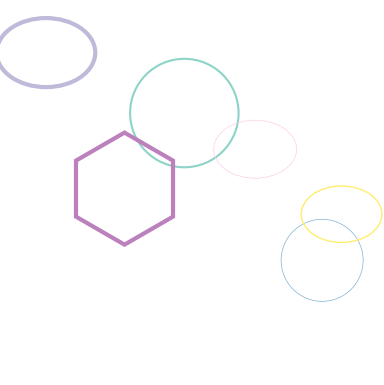[{"shape": "circle", "thickness": 1.5, "radius": 0.7, "center": [0.479, 0.706]}, {"shape": "oval", "thickness": 3, "radius": 0.64, "center": [0.119, 0.863]}, {"shape": "circle", "thickness": 0.5, "radius": 0.53, "center": [0.837, 0.324]}, {"shape": "oval", "thickness": 0.5, "radius": 0.54, "center": [0.663, 0.612]}, {"shape": "hexagon", "thickness": 3, "radius": 0.73, "center": [0.323, 0.51]}, {"shape": "oval", "thickness": 1, "radius": 0.52, "center": [0.887, 0.444]}]